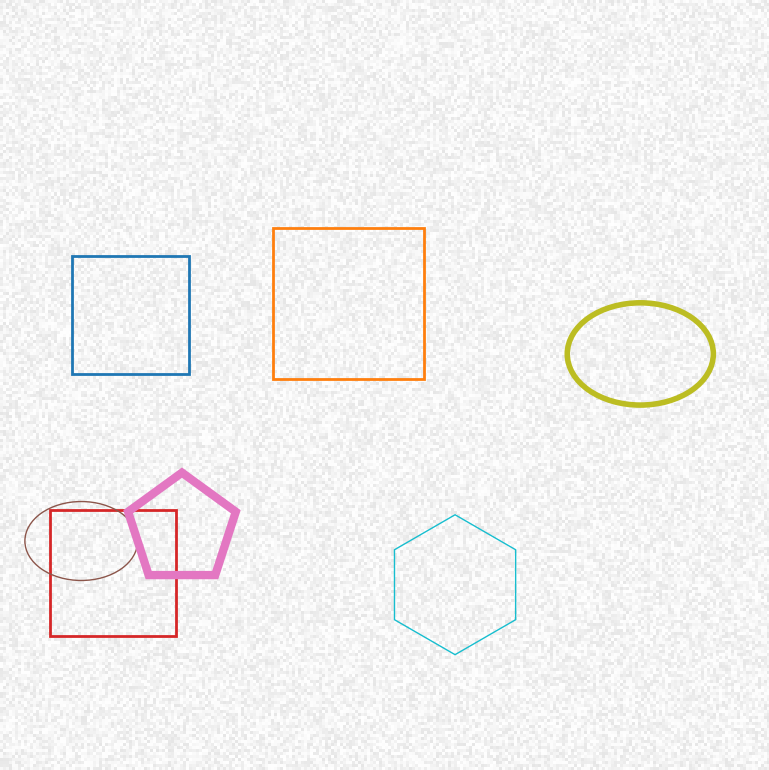[{"shape": "square", "thickness": 1, "radius": 0.38, "center": [0.17, 0.591]}, {"shape": "square", "thickness": 1, "radius": 0.49, "center": [0.452, 0.606]}, {"shape": "square", "thickness": 1, "radius": 0.41, "center": [0.147, 0.256]}, {"shape": "oval", "thickness": 0.5, "radius": 0.37, "center": [0.106, 0.297]}, {"shape": "pentagon", "thickness": 3, "radius": 0.37, "center": [0.236, 0.313]}, {"shape": "oval", "thickness": 2, "radius": 0.47, "center": [0.832, 0.54]}, {"shape": "hexagon", "thickness": 0.5, "radius": 0.45, "center": [0.591, 0.241]}]